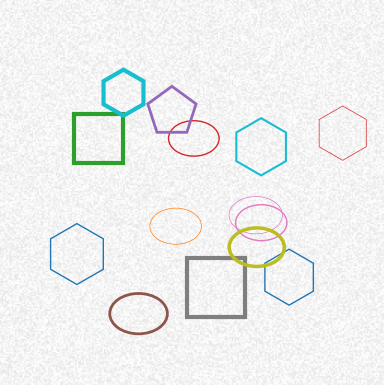[{"shape": "hexagon", "thickness": 1, "radius": 0.36, "center": [0.751, 0.28]}, {"shape": "hexagon", "thickness": 1, "radius": 0.4, "center": [0.2, 0.34]}, {"shape": "oval", "thickness": 0.5, "radius": 0.34, "center": [0.456, 0.412]}, {"shape": "square", "thickness": 3, "radius": 0.32, "center": [0.256, 0.64]}, {"shape": "oval", "thickness": 1, "radius": 0.33, "center": [0.503, 0.64]}, {"shape": "hexagon", "thickness": 0.5, "radius": 0.35, "center": [0.89, 0.654]}, {"shape": "pentagon", "thickness": 2, "radius": 0.33, "center": [0.447, 0.71]}, {"shape": "oval", "thickness": 2, "radius": 0.37, "center": [0.36, 0.185]}, {"shape": "oval", "thickness": 0.5, "radius": 0.35, "center": [0.664, 0.441]}, {"shape": "oval", "thickness": 1, "radius": 0.33, "center": [0.679, 0.422]}, {"shape": "square", "thickness": 3, "radius": 0.38, "center": [0.56, 0.253]}, {"shape": "oval", "thickness": 2.5, "radius": 0.36, "center": [0.667, 0.358]}, {"shape": "hexagon", "thickness": 1.5, "radius": 0.37, "center": [0.678, 0.619]}, {"shape": "hexagon", "thickness": 3, "radius": 0.3, "center": [0.321, 0.759]}]